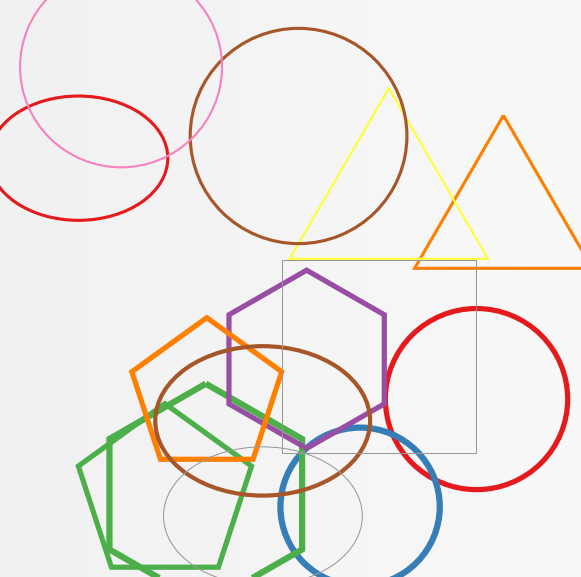[{"shape": "circle", "thickness": 2.5, "radius": 0.78, "center": [0.82, 0.308]}, {"shape": "oval", "thickness": 1.5, "radius": 0.77, "center": [0.135, 0.725]}, {"shape": "circle", "thickness": 3, "radius": 0.69, "center": [0.62, 0.122]}, {"shape": "hexagon", "thickness": 3, "radius": 0.96, "center": [0.354, 0.143]}, {"shape": "pentagon", "thickness": 2.5, "radius": 0.78, "center": [0.284, 0.144]}, {"shape": "hexagon", "thickness": 2.5, "radius": 0.77, "center": [0.528, 0.377]}, {"shape": "triangle", "thickness": 1.5, "radius": 0.88, "center": [0.866, 0.623]}, {"shape": "pentagon", "thickness": 2.5, "radius": 0.68, "center": [0.356, 0.314]}, {"shape": "triangle", "thickness": 1, "radius": 0.98, "center": [0.669, 0.649]}, {"shape": "oval", "thickness": 2, "radius": 0.92, "center": [0.452, 0.27]}, {"shape": "circle", "thickness": 1.5, "radius": 0.93, "center": [0.514, 0.764]}, {"shape": "circle", "thickness": 1, "radius": 0.87, "center": [0.208, 0.883]}, {"shape": "oval", "thickness": 0.5, "radius": 0.86, "center": [0.452, 0.106]}, {"shape": "square", "thickness": 0.5, "radius": 0.83, "center": [0.652, 0.381]}]